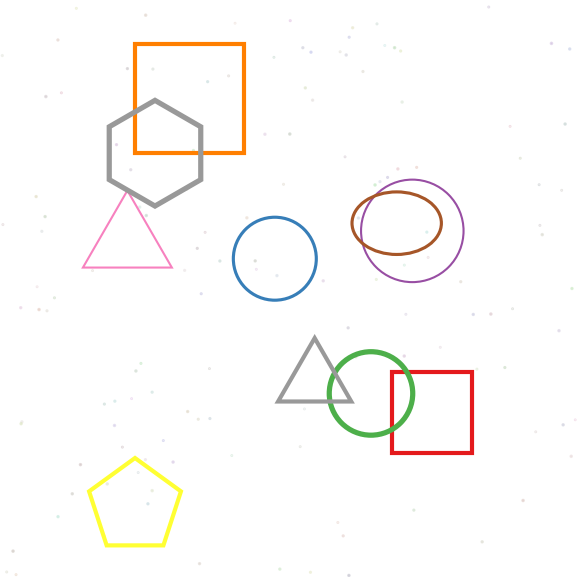[{"shape": "square", "thickness": 2, "radius": 0.35, "center": [0.748, 0.285]}, {"shape": "circle", "thickness": 1.5, "radius": 0.36, "center": [0.476, 0.551]}, {"shape": "circle", "thickness": 2.5, "radius": 0.36, "center": [0.642, 0.318]}, {"shape": "circle", "thickness": 1, "radius": 0.44, "center": [0.714, 0.599]}, {"shape": "square", "thickness": 2, "radius": 0.47, "center": [0.328, 0.828]}, {"shape": "pentagon", "thickness": 2, "radius": 0.42, "center": [0.234, 0.122]}, {"shape": "oval", "thickness": 1.5, "radius": 0.39, "center": [0.687, 0.613]}, {"shape": "triangle", "thickness": 1, "radius": 0.44, "center": [0.221, 0.58]}, {"shape": "triangle", "thickness": 2, "radius": 0.37, "center": [0.545, 0.34]}, {"shape": "hexagon", "thickness": 2.5, "radius": 0.46, "center": [0.268, 0.734]}]